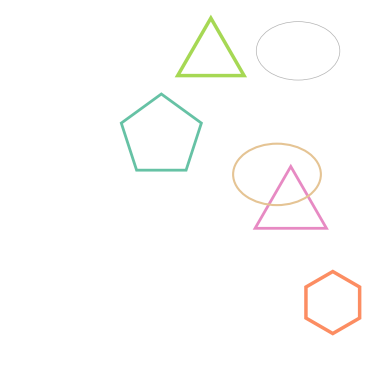[{"shape": "pentagon", "thickness": 2, "radius": 0.55, "center": [0.419, 0.646]}, {"shape": "hexagon", "thickness": 2.5, "radius": 0.4, "center": [0.864, 0.214]}, {"shape": "triangle", "thickness": 2, "radius": 0.54, "center": [0.755, 0.461]}, {"shape": "triangle", "thickness": 2.5, "radius": 0.5, "center": [0.548, 0.853]}, {"shape": "oval", "thickness": 1.5, "radius": 0.57, "center": [0.719, 0.547]}, {"shape": "oval", "thickness": 0.5, "radius": 0.54, "center": [0.774, 0.868]}]